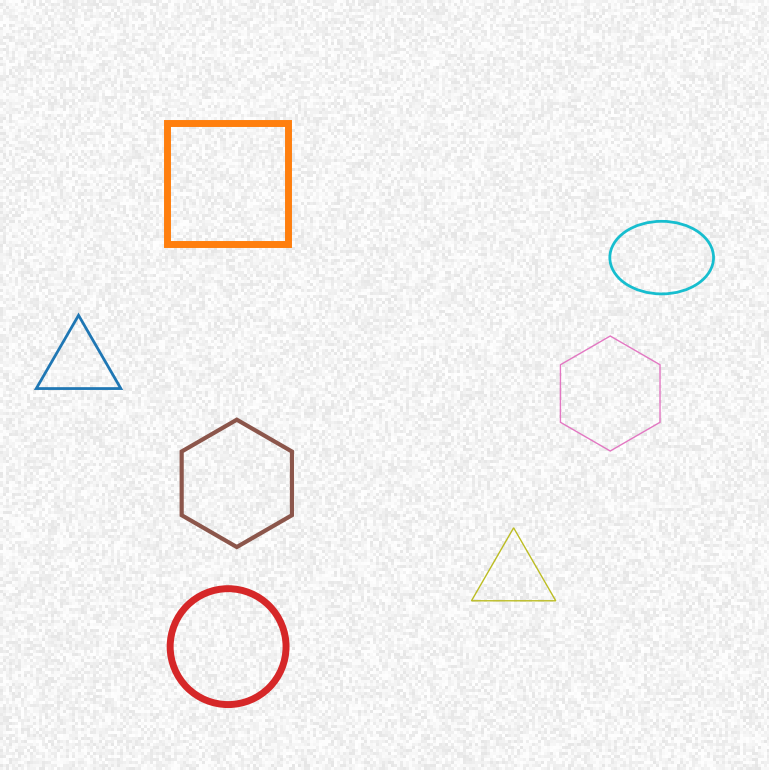[{"shape": "triangle", "thickness": 1, "radius": 0.32, "center": [0.102, 0.527]}, {"shape": "square", "thickness": 2.5, "radius": 0.39, "center": [0.295, 0.761]}, {"shape": "circle", "thickness": 2.5, "radius": 0.38, "center": [0.296, 0.16]}, {"shape": "hexagon", "thickness": 1.5, "radius": 0.41, "center": [0.308, 0.372]}, {"shape": "hexagon", "thickness": 0.5, "radius": 0.37, "center": [0.792, 0.489]}, {"shape": "triangle", "thickness": 0.5, "radius": 0.32, "center": [0.667, 0.251]}, {"shape": "oval", "thickness": 1, "radius": 0.34, "center": [0.859, 0.665]}]